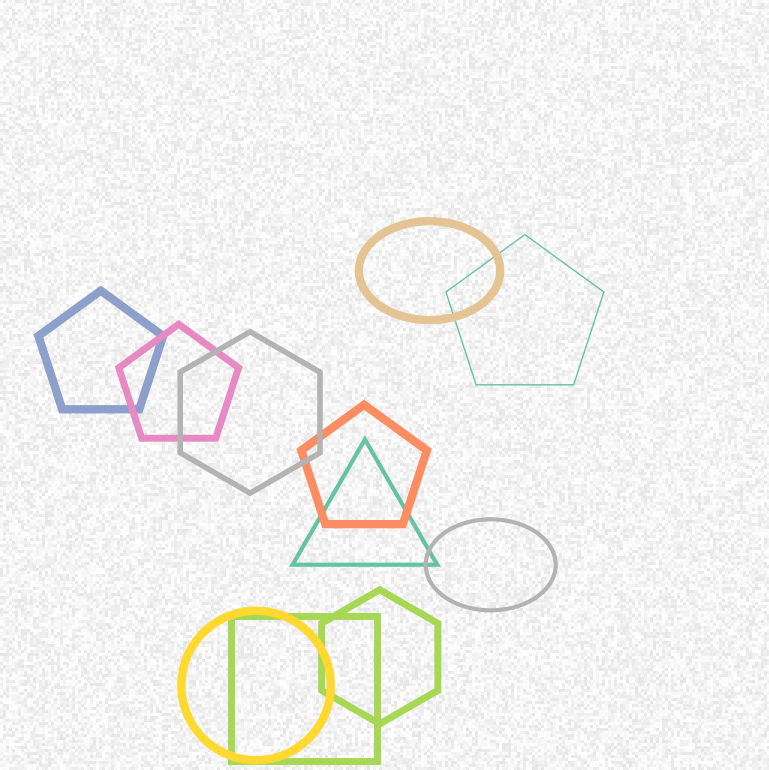[{"shape": "triangle", "thickness": 1.5, "radius": 0.54, "center": [0.474, 0.321]}, {"shape": "pentagon", "thickness": 0.5, "radius": 0.54, "center": [0.682, 0.587]}, {"shape": "pentagon", "thickness": 3, "radius": 0.43, "center": [0.473, 0.389]}, {"shape": "pentagon", "thickness": 3, "radius": 0.43, "center": [0.131, 0.537]}, {"shape": "pentagon", "thickness": 2.5, "radius": 0.41, "center": [0.232, 0.497]}, {"shape": "square", "thickness": 2.5, "radius": 0.47, "center": [0.395, 0.106]}, {"shape": "hexagon", "thickness": 2.5, "radius": 0.44, "center": [0.493, 0.147]}, {"shape": "circle", "thickness": 3, "radius": 0.49, "center": [0.333, 0.11]}, {"shape": "oval", "thickness": 3, "radius": 0.46, "center": [0.558, 0.649]}, {"shape": "oval", "thickness": 1.5, "radius": 0.42, "center": [0.637, 0.266]}, {"shape": "hexagon", "thickness": 2, "radius": 0.52, "center": [0.325, 0.464]}]